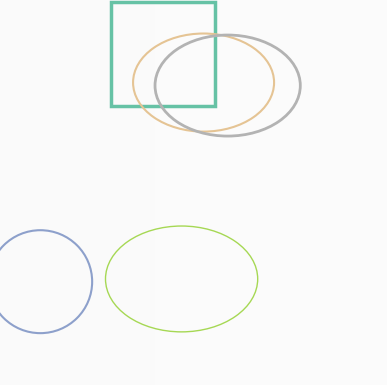[{"shape": "square", "thickness": 2.5, "radius": 0.67, "center": [0.42, 0.859]}, {"shape": "circle", "thickness": 1.5, "radius": 0.67, "center": [0.104, 0.268]}, {"shape": "oval", "thickness": 1, "radius": 0.98, "center": [0.469, 0.275]}, {"shape": "oval", "thickness": 1.5, "radius": 0.91, "center": [0.525, 0.786]}, {"shape": "oval", "thickness": 2, "radius": 0.94, "center": [0.588, 0.778]}]